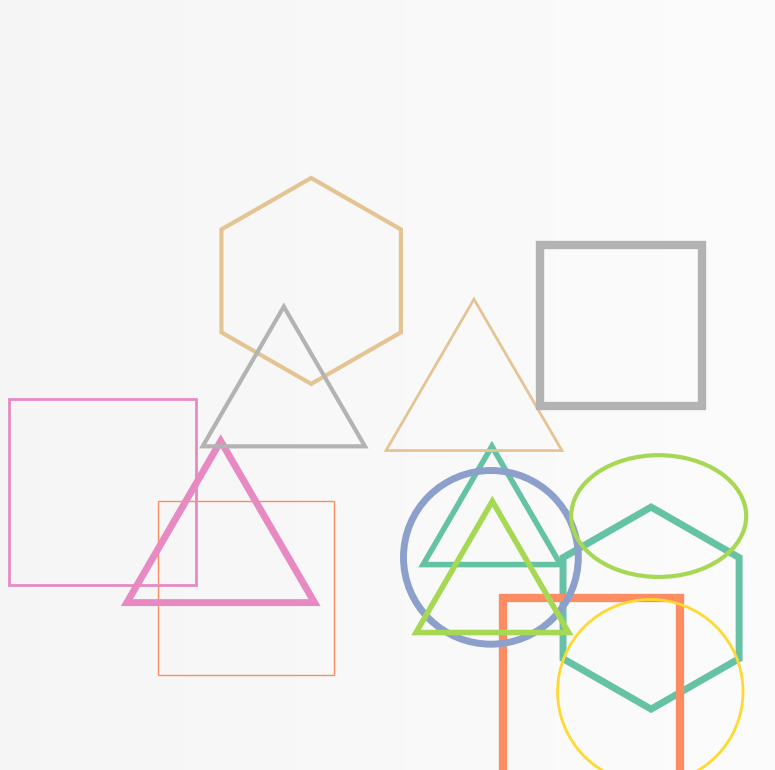[{"shape": "triangle", "thickness": 2, "radius": 0.51, "center": [0.635, 0.318]}, {"shape": "hexagon", "thickness": 2.5, "radius": 0.66, "center": [0.84, 0.21]}, {"shape": "square", "thickness": 0.5, "radius": 0.57, "center": [0.318, 0.236]}, {"shape": "square", "thickness": 3, "radius": 0.57, "center": [0.763, 0.109]}, {"shape": "circle", "thickness": 2.5, "radius": 0.56, "center": [0.633, 0.276]}, {"shape": "triangle", "thickness": 2.5, "radius": 0.7, "center": [0.285, 0.287]}, {"shape": "square", "thickness": 1, "radius": 0.6, "center": [0.132, 0.361]}, {"shape": "triangle", "thickness": 2, "radius": 0.57, "center": [0.635, 0.235]}, {"shape": "oval", "thickness": 1.5, "radius": 0.56, "center": [0.85, 0.33]}, {"shape": "circle", "thickness": 1, "radius": 0.6, "center": [0.839, 0.102]}, {"shape": "hexagon", "thickness": 1.5, "radius": 0.67, "center": [0.402, 0.635]}, {"shape": "triangle", "thickness": 1, "radius": 0.66, "center": [0.612, 0.48]}, {"shape": "triangle", "thickness": 1.5, "radius": 0.6, "center": [0.366, 0.481]}, {"shape": "square", "thickness": 3, "radius": 0.52, "center": [0.801, 0.577]}]